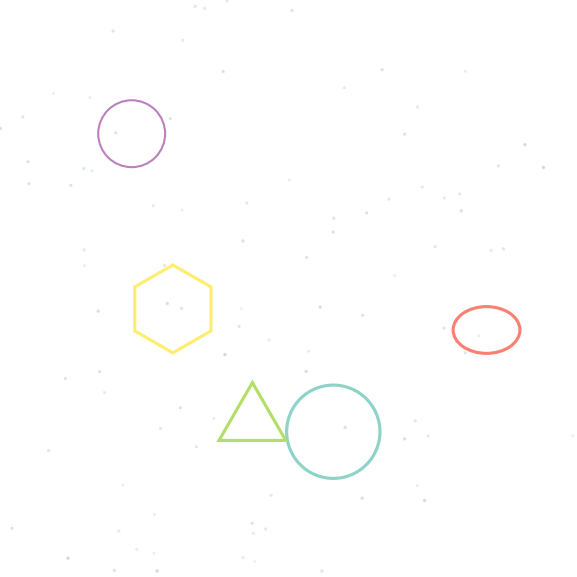[{"shape": "circle", "thickness": 1.5, "radius": 0.4, "center": [0.577, 0.252]}, {"shape": "oval", "thickness": 1.5, "radius": 0.29, "center": [0.842, 0.428]}, {"shape": "triangle", "thickness": 1.5, "radius": 0.33, "center": [0.437, 0.27]}, {"shape": "circle", "thickness": 1, "radius": 0.29, "center": [0.228, 0.768]}, {"shape": "hexagon", "thickness": 1.5, "radius": 0.38, "center": [0.299, 0.464]}]